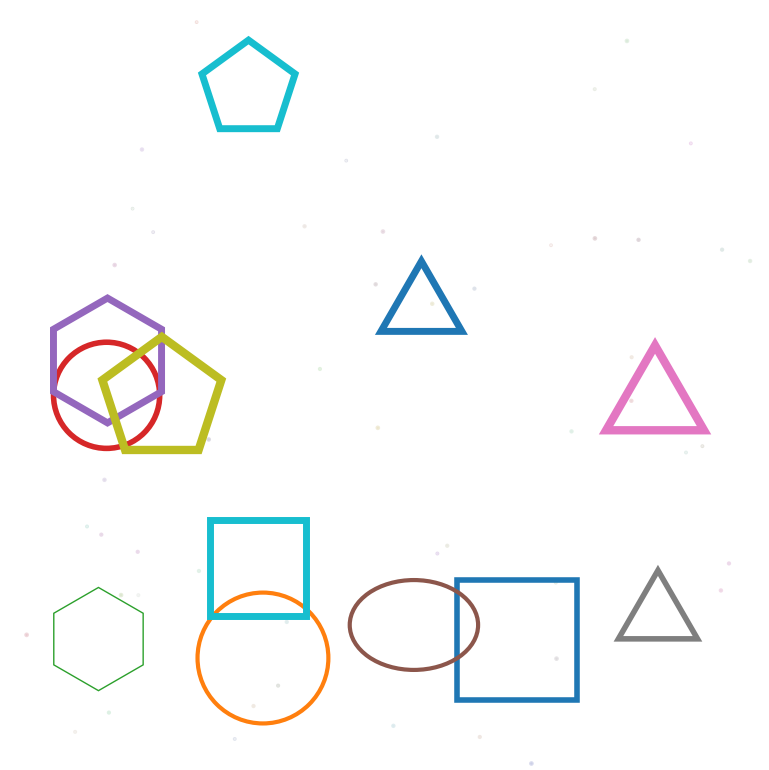[{"shape": "square", "thickness": 2, "radius": 0.39, "center": [0.671, 0.169]}, {"shape": "triangle", "thickness": 2.5, "radius": 0.3, "center": [0.547, 0.6]}, {"shape": "circle", "thickness": 1.5, "radius": 0.42, "center": [0.341, 0.145]}, {"shape": "hexagon", "thickness": 0.5, "radius": 0.34, "center": [0.128, 0.17]}, {"shape": "circle", "thickness": 2, "radius": 0.34, "center": [0.138, 0.487]}, {"shape": "hexagon", "thickness": 2.5, "radius": 0.41, "center": [0.14, 0.532]}, {"shape": "oval", "thickness": 1.5, "radius": 0.42, "center": [0.538, 0.188]}, {"shape": "triangle", "thickness": 3, "radius": 0.37, "center": [0.851, 0.478]}, {"shape": "triangle", "thickness": 2, "radius": 0.3, "center": [0.854, 0.2]}, {"shape": "pentagon", "thickness": 3, "radius": 0.41, "center": [0.21, 0.481]}, {"shape": "pentagon", "thickness": 2.5, "radius": 0.32, "center": [0.323, 0.884]}, {"shape": "square", "thickness": 2.5, "radius": 0.31, "center": [0.335, 0.262]}]